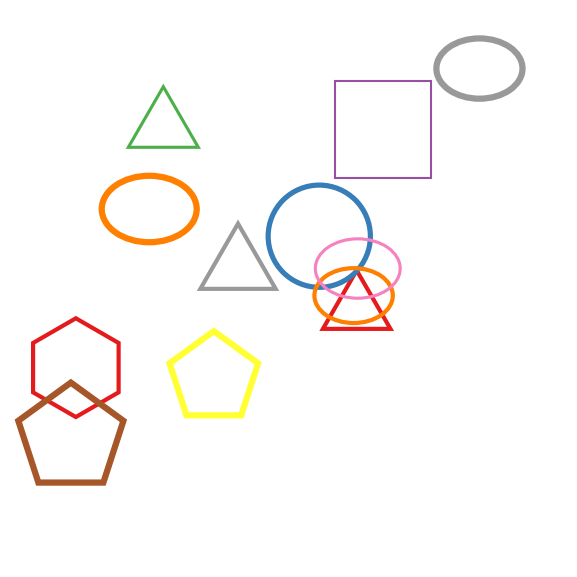[{"shape": "triangle", "thickness": 2, "radius": 0.34, "center": [0.618, 0.463]}, {"shape": "hexagon", "thickness": 2, "radius": 0.43, "center": [0.131, 0.363]}, {"shape": "circle", "thickness": 2.5, "radius": 0.44, "center": [0.553, 0.59]}, {"shape": "triangle", "thickness": 1.5, "radius": 0.35, "center": [0.283, 0.779]}, {"shape": "square", "thickness": 1, "radius": 0.42, "center": [0.663, 0.774]}, {"shape": "oval", "thickness": 2, "radius": 0.34, "center": [0.612, 0.487]}, {"shape": "oval", "thickness": 3, "radius": 0.41, "center": [0.258, 0.637]}, {"shape": "pentagon", "thickness": 3, "radius": 0.4, "center": [0.37, 0.345]}, {"shape": "pentagon", "thickness": 3, "radius": 0.48, "center": [0.123, 0.241]}, {"shape": "oval", "thickness": 1.5, "radius": 0.37, "center": [0.619, 0.534]}, {"shape": "oval", "thickness": 3, "radius": 0.37, "center": [0.83, 0.88]}, {"shape": "triangle", "thickness": 2, "radius": 0.38, "center": [0.412, 0.537]}]